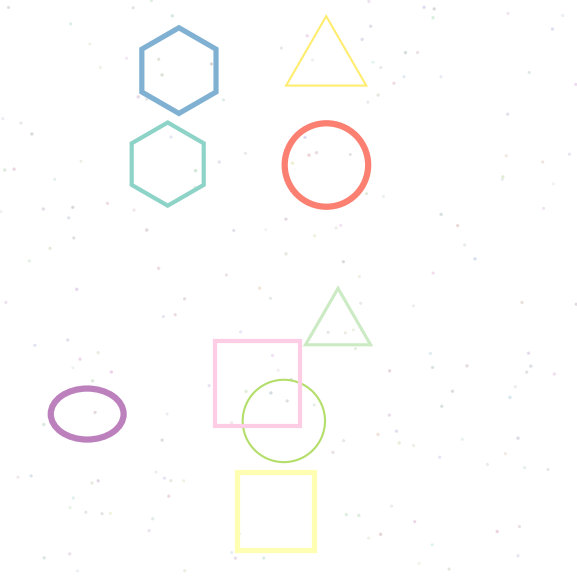[{"shape": "hexagon", "thickness": 2, "radius": 0.36, "center": [0.29, 0.715]}, {"shape": "square", "thickness": 2.5, "radius": 0.33, "center": [0.477, 0.114]}, {"shape": "circle", "thickness": 3, "radius": 0.36, "center": [0.565, 0.713]}, {"shape": "hexagon", "thickness": 2.5, "radius": 0.37, "center": [0.31, 0.877]}, {"shape": "circle", "thickness": 1, "radius": 0.36, "center": [0.491, 0.27]}, {"shape": "square", "thickness": 2, "radius": 0.37, "center": [0.446, 0.335]}, {"shape": "oval", "thickness": 3, "radius": 0.32, "center": [0.151, 0.282]}, {"shape": "triangle", "thickness": 1.5, "radius": 0.33, "center": [0.585, 0.435]}, {"shape": "triangle", "thickness": 1, "radius": 0.4, "center": [0.565, 0.891]}]